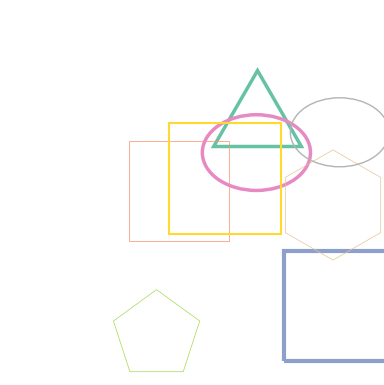[{"shape": "triangle", "thickness": 2.5, "radius": 0.66, "center": [0.669, 0.685]}, {"shape": "square", "thickness": 0.5, "radius": 0.65, "center": [0.464, 0.504]}, {"shape": "square", "thickness": 3, "radius": 0.72, "center": [0.881, 0.205]}, {"shape": "oval", "thickness": 2.5, "radius": 0.7, "center": [0.666, 0.604]}, {"shape": "pentagon", "thickness": 0.5, "radius": 0.59, "center": [0.407, 0.13]}, {"shape": "square", "thickness": 1.5, "radius": 0.72, "center": [0.584, 0.536]}, {"shape": "hexagon", "thickness": 0.5, "radius": 0.72, "center": [0.865, 0.468]}, {"shape": "oval", "thickness": 1, "radius": 0.64, "center": [0.882, 0.656]}]